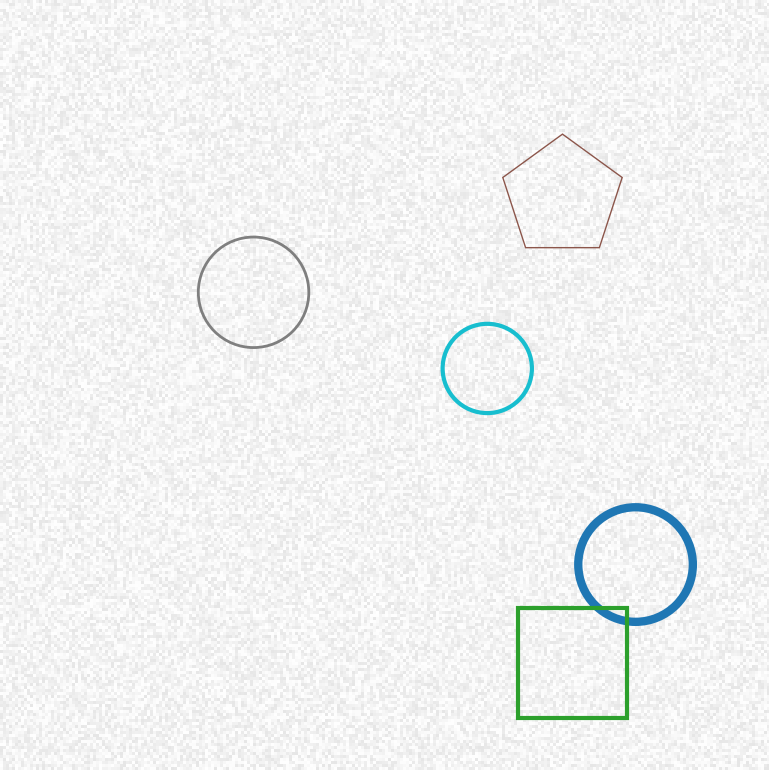[{"shape": "circle", "thickness": 3, "radius": 0.37, "center": [0.825, 0.267]}, {"shape": "square", "thickness": 1.5, "radius": 0.36, "center": [0.744, 0.139]}, {"shape": "pentagon", "thickness": 0.5, "radius": 0.41, "center": [0.731, 0.744]}, {"shape": "circle", "thickness": 1, "radius": 0.36, "center": [0.329, 0.62]}, {"shape": "circle", "thickness": 1.5, "radius": 0.29, "center": [0.633, 0.521]}]